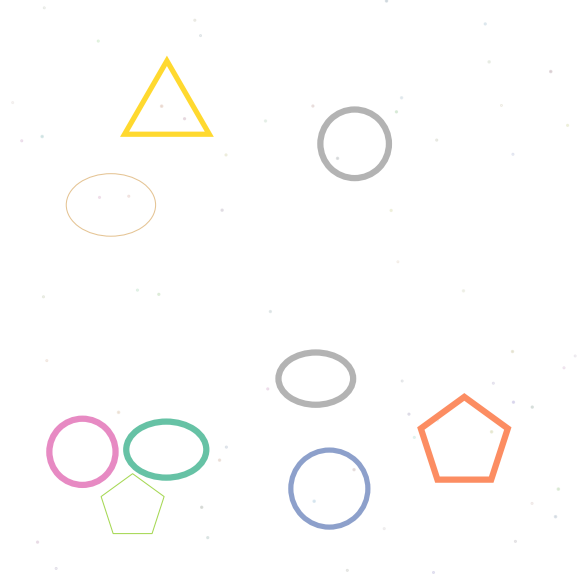[{"shape": "oval", "thickness": 3, "radius": 0.35, "center": [0.288, 0.221]}, {"shape": "pentagon", "thickness": 3, "radius": 0.4, "center": [0.804, 0.233]}, {"shape": "circle", "thickness": 2.5, "radius": 0.33, "center": [0.57, 0.153]}, {"shape": "circle", "thickness": 3, "radius": 0.29, "center": [0.143, 0.217]}, {"shape": "pentagon", "thickness": 0.5, "radius": 0.29, "center": [0.23, 0.122]}, {"shape": "triangle", "thickness": 2.5, "radius": 0.42, "center": [0.289, 0.809]}, {"shape": "oval", "thickness": 0.5, "radius": 0.39, "center": [0.192, 0.644]}, {"shape": "circle", "thickness": 3, "radius": 0.3, "center": [0.614, 0.75]}, {"shape": "oval", "thickness": 3, "radius": 0.32, "center": [0.547, 0.344]}]